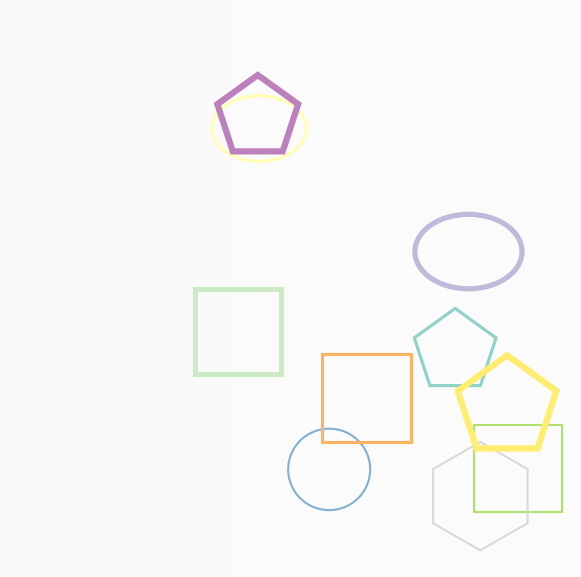[{"shape": "pentagon", "thickness": 1.5, "radius": 0.37, "center": [0.783, 0.391]}, {"shape": "oval", "thickness": 1.5, "radius": 0.41, "center": [0.446, 0.777]}, {"shape": "oval", "thickness": 2.5, "radius": 0.46, "center": [0.806, 0.564]}, {"shape": "circle", "thickness": 1, "radius": 0.35, "center": [0.566, 0.186]}, {"shape": "square", "thickness": 1.5, "radius": 0.38, "center": [0.631, 0.311]}, {"shape": "square", "thickness": 1, "radius": 0.38, "center": [0.891, 0.188]}, {"shape": "hexagon", "thickness": 1, "radius": 0.47, "center": [0.826, 0.14]}, {"shape": "pentagon", "thickness": 3, "radius": 0.37, "center": [0.443, 0.796]}, {"shape": "square", "thickness": 2.5, "radius": 0.37, "center": [0.409, 0.425]}, {"shape": "pentagon", "thickness": 3, "radius": 0.45, "center": [0.872, 0.295]}]